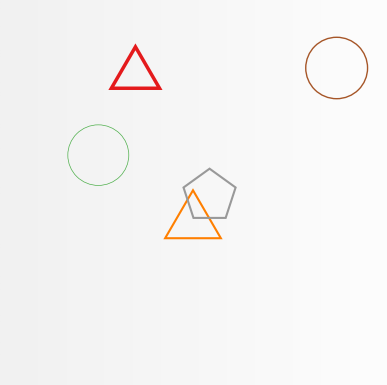[{"shape": "triangle", "thickness": 2.5, "radius": 0.36, "center": [0.35, 0.807]}, {"shape": "circle", "thickness": 0.5, "radius": 0.39, "center": [0.254, 0.597]}, {"shape": "triangle", "thickness": 1.5, "radius": 0.41, "center": [0.498, 0.423]}, {"shape": "circle", "thickness": 1, "radius": 0.4, "center": [0.869, 0.823]}, {"shape": "pentagon", "thickness": 1.5, "radius": 0.35, "center": [0.541, 0.491]}]